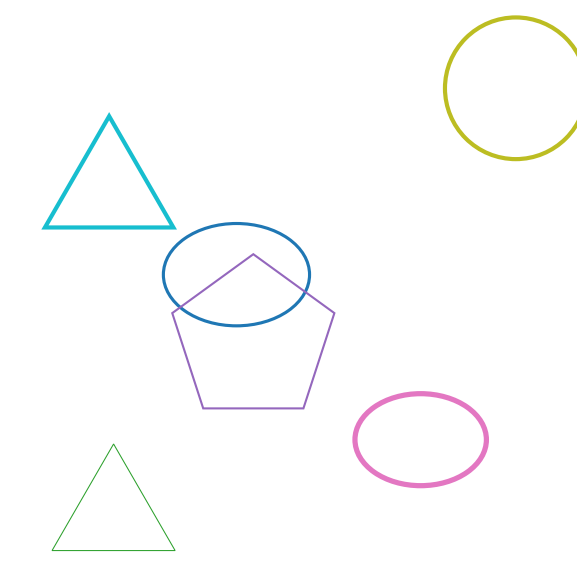[{"shape": "oval", "thickness": 1.5, "radius": 0.63, "center": [0.409, 0.524]}, {"shape": "triangle", "thickness": 0.5, "radius": 0.62, "center": [0.197, 0.107]}, {"shape": "pentagon", "thickness": 1, "radius": 0.74, "center": [0.439, 0.411]}, {"shape": "oval", "thickness": 2.5, "radius": 0.57, "center": [0.728, 0.238]}, {"shape": "circle", "thickness": 2, "radius": 0.61, "center": [0.893, 0.846]}, {"shape": "triangle", "thickness": 2, "radius": 0.64, "center": [0.189, 0.669]}]